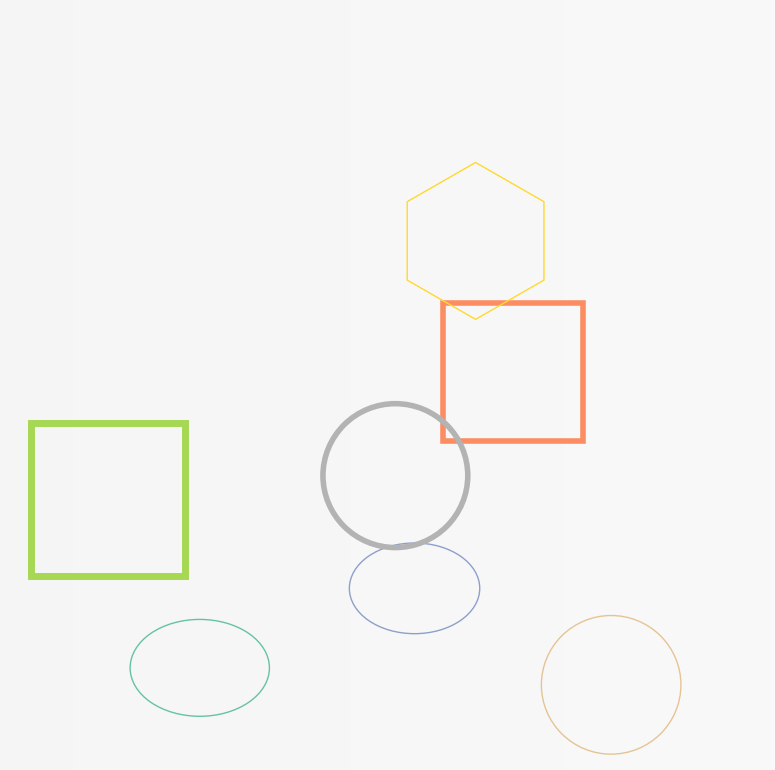[{"shape": "oval", "thickness": 0.5, "radius": 0.45, "center": [0.258, 0.133]}, {"shape": "square", "thickness": 2, "radius": 0.45, "center": [0.662, 0.517]}, {"shape": "oval", "thickness": 0.5, "radius": 0.42, "center": [0.535, 0.236]}, {"shape": "square", "thickness": 2.5, "radius": 0.5, "center": [0.14, 0.351]}, {"shape": "hexagon", "thickness": 0.5, "radius": 0.51, "center": [0.614, 0.687]}, {"shape": "circle", "thickness": 0.5, "radius": 0.45, "center": [0.789, 0.111]}, {"shape": "circle", "thickness": 2, "radius": 0.47, "center": [0.51, 0.382]}]